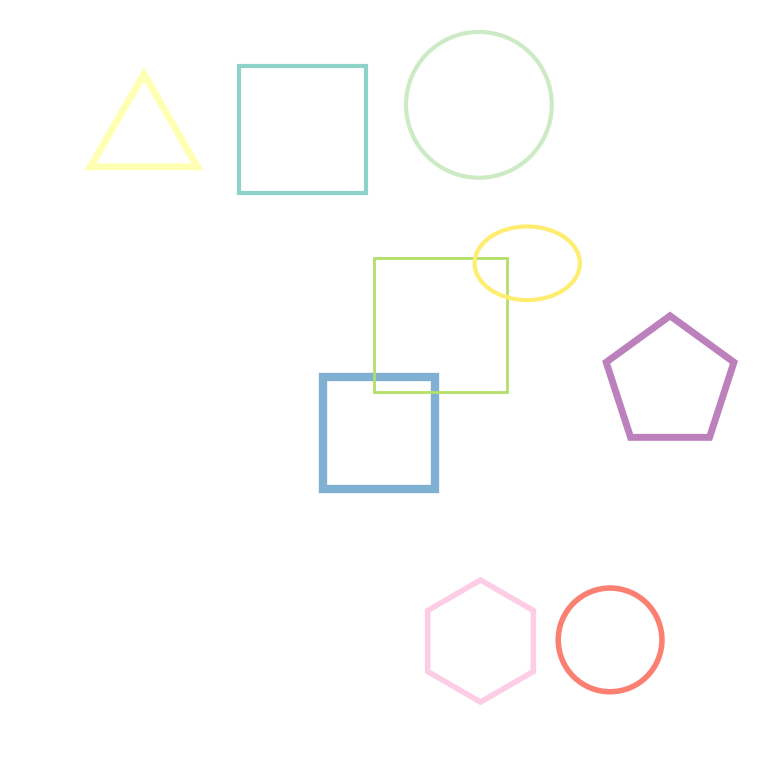[{"shape": "square", "thickness": 1.5, "radius": 0.41, "center": [0.393, 0.832]}, {"shape": "triangle", "thickness": 2.5, "radius": 0.4, "center": [0.187, 0.824]}, {"shape": "circle", "thickness": 2, "radius": 0.34, "center": [0.792, 0.169]}, {"shape": "square", "thickness": 3, "radius": 0.36, "center": [0.493, 0.437]}, {"shape": "square", "thickness": 1, "radius": 0.43, "center": [0.572, 0.578]}, {"shape": "hexagon", "thickness": 2, "radius": 0.4, "center": [0.624, 0.167]}, {"shape": "pentagon", "thickness": 2.5, "radius": 0.44, "center": [0.87, 0.503]}, {"shape": "circle", "thickness": 1.5, "radius": 0.47, "center": [0.622, 0.864]}, {"shape": "oval", "thickness": 1.5, "radius": 0.34, "center": [0.685, 0.658]}]